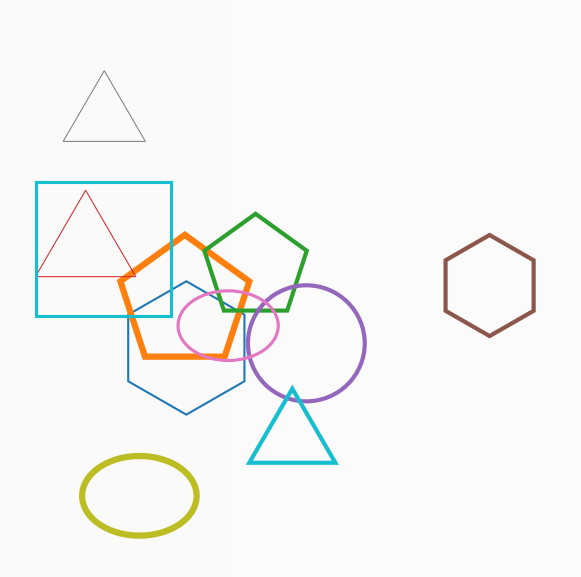[{"shape": "hexagon", "thickness": 1, "radius": 0.58, "center": [0.321, 0.397]}, {"shape": "pentagon", "thickness": 3, "radius": 0.58, "center": [0.318, 0.476]}, {"shape": "pentagon", "thickness": 2, "radius": 0.46, "center": [0.44, 0.536]}, {"shape": "triangle", "thickness": 0.5, "radius": 0.5, "center": [0.147, 0.57]}, {"shape": "circle", "thickness": 2, "radius": 0.5, "center": [0.527, 0.405]}, {"shape": "hexagon", "thickness": 2, "radius": 0.44, "center": [0.842, 0.505]}, {"shape": "oval", "thickness": 1.5, "radius": 0.43, "center": [0.393, 0.435]}, {"shape": "triangle", "thickness": 0.5, "radius": 0.41, "center": [0.179, 0.795]}, {"shape": "oval", "thickness": 3, "radius": 0.49, "center": [0.24, 0.141]}, {"shape": "triangle", "thickness": 2, "radius": 0.43, "center": [0.503, 0.241]}, {"shape": "square", "thickness": 1.5, "radius": 0.58, "center": [0.178, 0.569]}]